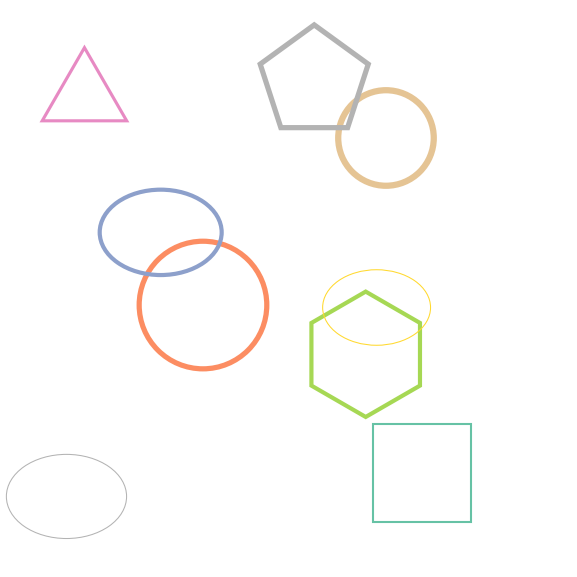[{"shape": "square", "thickness": 1, "radius": 0.42, "center": [0.73, 0.18]}, {"shape": "circle", "thickness": 2.5, "radius": 0.55, "center": [0.351, 0.471]}, {"shape": "oval", "thickness": 2, "radius": 0.53, "center": [0.278, 0.597]}, {"shape": "triangle", "thickness": 1.5, "radius": 0.42, "center": [0.146, 0.832]}, {"shape": "hexagon", "thickness": 2, "radius": 0.54, "center": [0.633, 0.386]}, {"shape": "oval", "thickness": 0.5, "radius": 0.47, "center": [0.652, 0.467]}, {"shape": "circle", "thickness": 3, "radius": 0.41, "center": [0.668, 0.76]}, {"shape": "oval", "thickness": 0.5, "radius": 0.52, "center": [0.115, 0.139]}, {"shape": "pentagon", "thickness": 2.5, "radius": 0.49, "center": [0.544, 0.858]}]